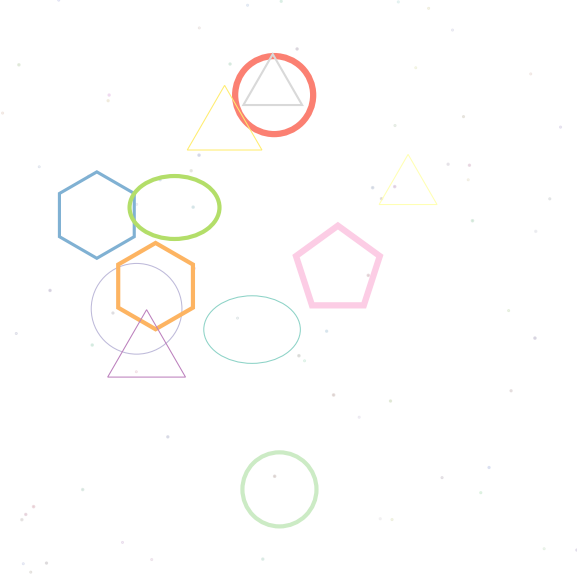[{"shape": "oval", "thickness": 0.5, "radius": 0.42, "center": [0.436, 0.428]}, {"shape": "triangle", "thickness": 0.5, "radius": 0.29, "center": [0.707, 0.674]}, {"shape": "circle", "thickness": 0.5, "radius": 0.39, "center": [0.237, 0.464]}, {"shape": "circle", "thickness": 3, "radius": 0.34, "center": [0.475, 0.834]}, {"shape": "hexagon", "thickness": 1.5, "radius": 0.37, "center": [0.168, 0.627]}, {"shape": "hexagon", "thickness": 2, "radius": 0.37, "center": [0.269, 0.504]}, {"shape": "oval", "thickness": 2, "radius": 0.39, "center": [0.302, 0.64]}, {"shape": "pentagon", "thickness": 3, "radius": 0.38, "center": [0.585, 0.532]}, {"shape": "triangle", "thickness": 1, "radius": 0.29, "center": [0.472, 0.847]}, {"shape": "triangle", "thickness": 0.5, "radius": 0.39, "center": [0.254, 0.385]}, {"shape": "circle", "thickness": 2, "radius": 0.32, "center": [0.484, 0.152]}, {"shape": "triangle", "thickness": 0.5, "radius": 0.37, "center": [0.389, 0.777]}]